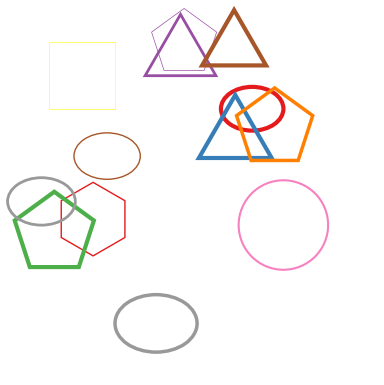[{"shape": "hexagon", "thickness": 1, "radius": 0.48, "center": [0.242, 0.431]}, {"shape": "oval", "thickness": 3, "radius": 0.41, "center": [0.655, 0.718]}, {"shape": "triangle", "thickness": 3, "radius": 0.55, "center": [0.611, 0.644]}, {"shape": "pentagon", "thickness": 3, "radius": 0.54, "center": [0.141, 0.394]}, {"shape": "pentagon", "thickness": 0.5, "radius": 0.44, "center": [0.478, 0.889]}, {"shape": "triangle", "thickness": 2, "radius": 0.53, "center": [0.469, 0.856]}, {"shape": "pentagon", "thickness": 2.5, "radius": 0.52, "center": [0.713, 0.667]}, {"shape": "square", "thickness": 0.5, "radius": 0.43, "center": [0.213, 0.804]}, {"shape": "triangle", "thickness": 3, "radius": 0.48, "center": [0.608, 0.878]}, {"shape": "oval", "thickness": 1, "radius": 0.43, "center": [0.278, 0.595]}, {"shape": "circle", "thickness": 1.5, "radius": 0.58, "center": [0.736, 0.416]}, {"shape": "oval", "thickness": 2, "radius": 0.44, "center": [0.108, 0.477]}, {"shape": "oval", "thickness": 2.5, "radius": 0.53, "center": [0.405, 0.16]}]